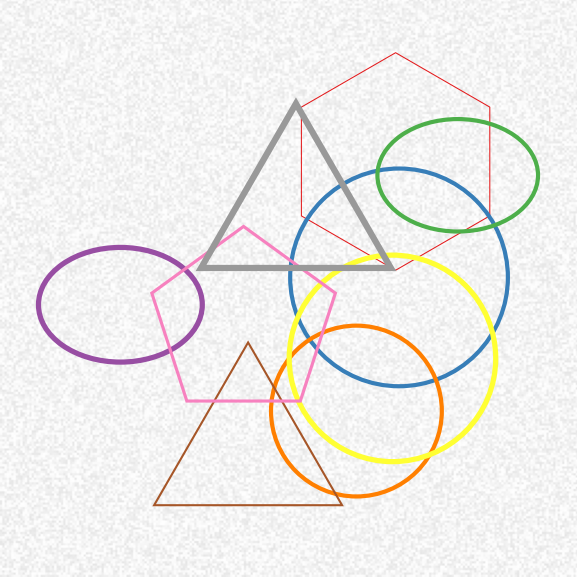[{"shape": "hexagon", "thickness": 0.5, "radius": 0.94, "center": [0.685, 0.72]}, {"shape": "circle", "thickness": 2, "radius": 0.94, "center": [0.691, 0.519]}, {"shape": "oval", "thickness": 2, "radius": 0.7, "center": [0.793, 0.696]}, {"shape": "oval", "thickness": 2.5, "radius": 0.71, "center": [0.208, 0.471]}, {"shape": "circle", "thickness": 2, "radius": 0.74, "center": [0.617, 0.287]}, {"shape": "circle", "thickness": 2.5, "radius": 0.89, "center": [0.68, 0.379]}, {"shape": "triangle", "thickness": 1, "radius": 0.94, "center": [0.43, 0.218]}, {"shape": "pentagon", "thickness": 1.5, "radius": 0.84, "center": [0.422, 0.44]}, {"shape": "triangle", "thickness": 3, "radius": 0.95, "center": [0.512, 0.63]}]